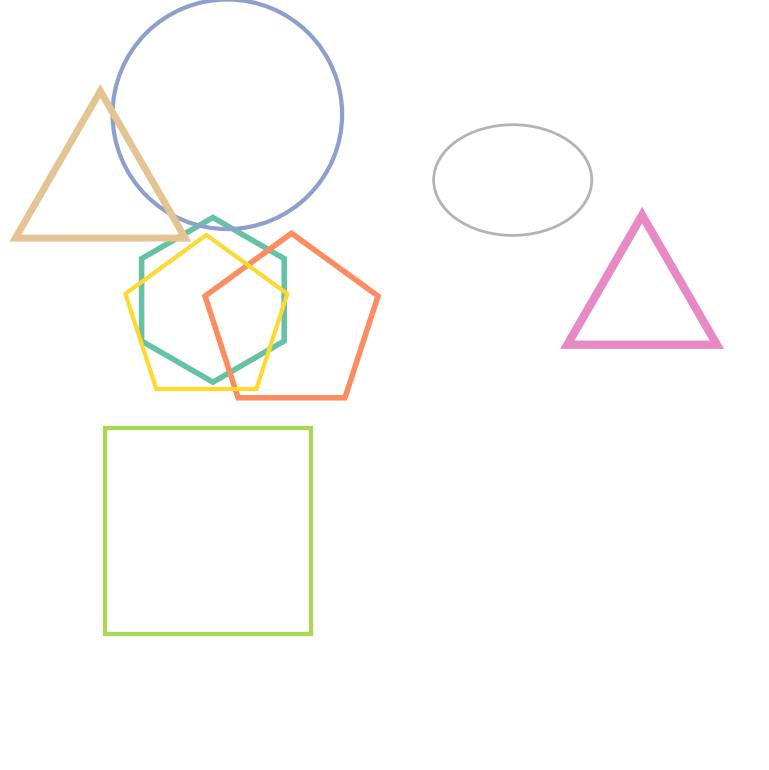[{"shape": "hexagon", "thickness": 2, "radius": 0.53, "center": [0.276, 0.611]}, {"shape": "pentagon", "thickness": 2, "radius": 0.59, "center": [0.379, 0.579]}, {"shape": "circle", "thickness": 1.5, "radius": 0.75, "center": [0.295, 0.852]}, {"shape": "triangle", "thickness": 3, "radius": 0.56, "center": [0.834, 0.608]}, {"shape": "square", "thickness": 1.5, "radius": 0.67, "center": [0.27, 0.311]}, {"shape": "pentagon", "thickness": 1.5, "radius": 0.55, "center": [0.268, 0.584]}, {"shape": "triangle", "thickness": 2.5, "radius": 0.64, "center": [0.13, 0.754]}, {"shape": "oval", "thickness": 1, "radius": 0.51, "center": [0.666, 0.766]}]